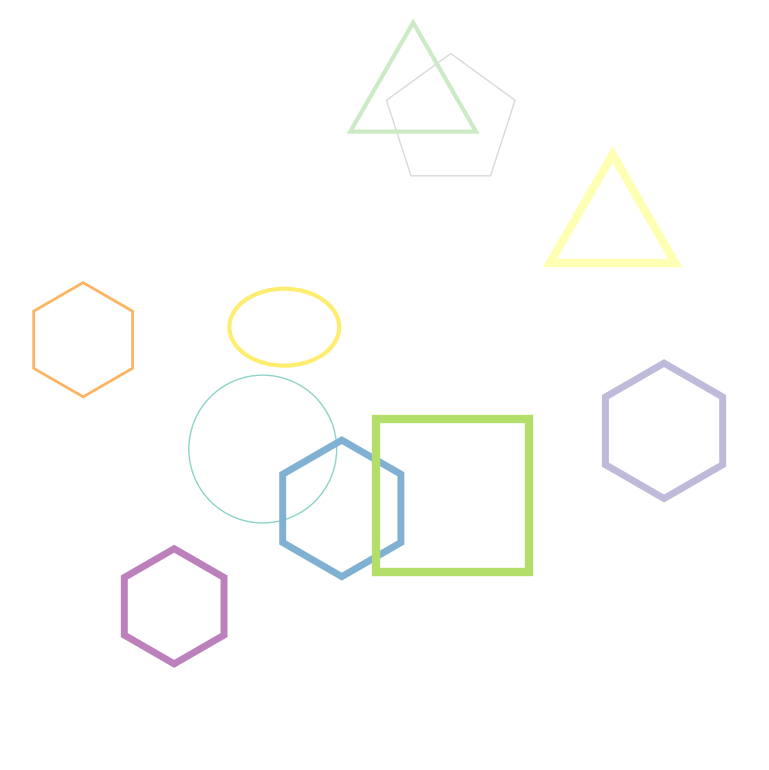[{"shape": "circle", "thickness": 0.5, "radius": 0.48, "center": [0.341, 0.417]}, {"shape": "triangle", "thickness": 3, "radius": 0.47, "center": [0.796, 0.705]}, {"shape": "hexagon", "thickness": 2.5, "radius": 0.44, "center": [0.862, 0.44]}, {"shape": "hexagon", "thickness": 2.5, "radius": 0.44, "center": [0.444, 0.34]}, {"shape": "hexagon", "thickness": 1, "radius": 0.37, "center": [0.108, 0.559]}, {"shape": "square", "thickness": 3, "radius": 0.5, "center": [0.588, 0.356]}, {"shape": "pentagon", "thickness": 0.5, "radius": 0.44, "center": [0.585, 0.843]}, {"shape": "hexagon", "thickness": 2.5, "radius": 0.37, "center": [0.226, 0.213]}, {"shape": "triangle", "thickness": 1.5, "radius": 0.47, "center": [0.537, 0.876]}, {"shape": "oval", "thickness": 1.5, "radius": 0.36, "center": [0.369, 0.575]}]